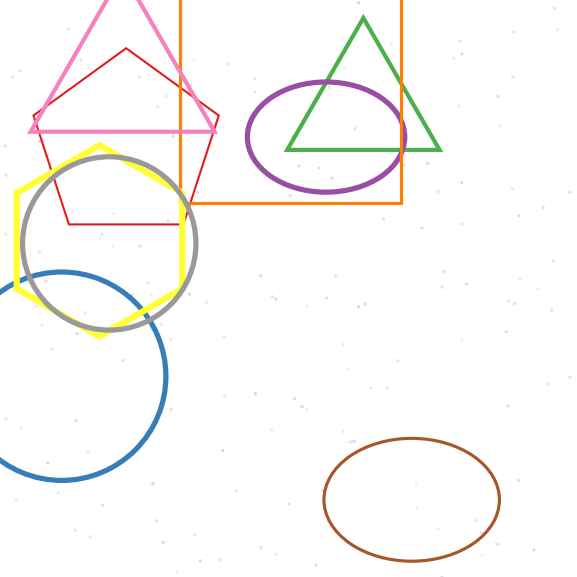[{"shape": "pentagon", "thickness": 1, "radius": 0.84, "center": [0.218, 0.747]}, {"shape": "circle", "thickness": 2.5, "radius": 0.9, "center": [0.107, 0.348]}, {"shape": "triangle", "thickness": 2, "radius": 0.76, "center": [0.629, 0.816]}, {"shape": "oval", "thickness": 2.5, "radius": 0.68, "center": [0.565, 0.762]}, {"shape": "square", "thickness": 1.5, "radius": 0.96, "center": [0.504, 0.84]}, {"shape": "hexagon", "thickness": 3, "radius": 0.83, "center": [0.172, 0.582]}, {"shape": "oval", "thickness": 1.5, "radius": 0.76, "center": [0.713, 0.134]}, {"shape": "triangle", "thickness": 2, "radius": 0.92, "center": [0.212, 0.863]}, {"shape": "circle", "thickness": 2.5, "radius": 0.75, "center": [0.189, 0.578]}]